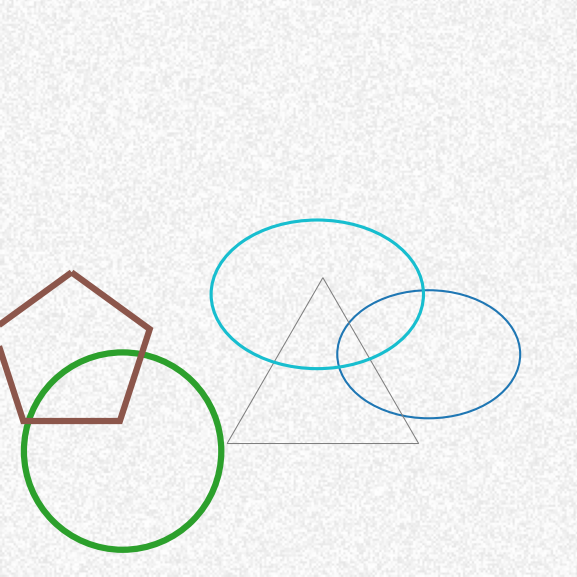[{"shape": "oval", "thickness": 1, "radius": 0.79, "center": [0.742, 0.386]}, {"shape": "circle", "thickness": 3, "radius": 0.85, "center": [0.212, 0.218]}, {"shape": "pentagon", "thickness": 3, "radius": 0.71, "center": [0.124, 0.385]}, {"shape": "triangle", "thickness": 0.5, "radius": 0.96, "center": [0.559, 0.327]}, {"shape": "oval", "thickness": 1.5, "radius": 0.92, "center": [0.549, 0.489]}]